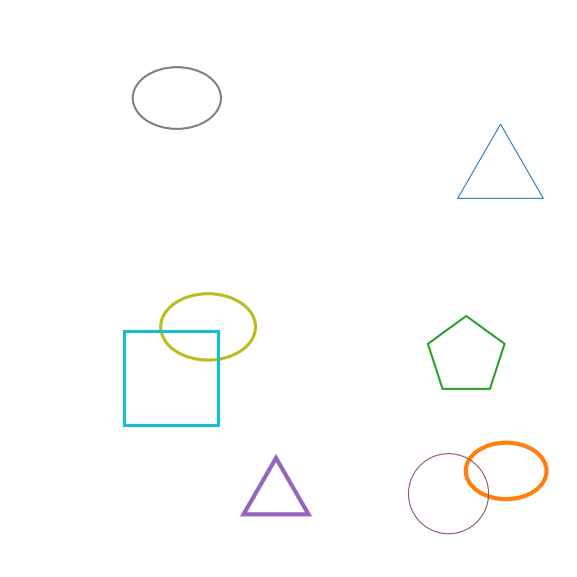[{"shape": "triangle", "thickness": 0.5, "radius": 0.43, "center": [0.867, 0.698]}, {"shape": "oval", "thickness": 2, "radius": 0.35, "center": [0.876, 0.184]}, {"shape": "pentagon", "thickness": 1, "radius": 0.35, "center": [0.807, 0.382]}, {"shape": "triangle", "thickness": 2, "radius": 0.32, "center": [0.478, 0.141]}, {"shape": "circle", "thickness": 0.5, "radius": 0.35, "center": [0.777, 0.144]}, {"shape": "oval", "thickness": 1, "radius": 0.38, "center": [0.306, 0.829]}, {"shape": "oval", "thickness": 1.5, "radius": 0.41, "center": [0.36, 0.433]}, {"shape": "square", "thickness": 1.5, "radius": 0.41, "center": [0.296, 0.344]}]